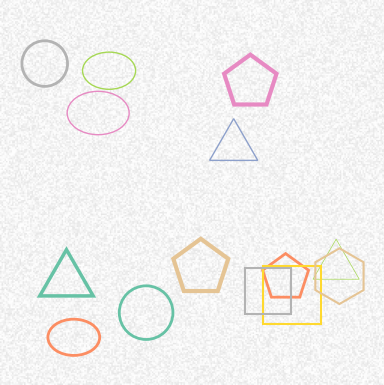[{"shape": "circle", "thickness": 2, "radius": 0.35, "center": [0.38, 0.188]}, {"shape": "triangle", "thickness": 2.5, "radius": 0.4, "center": [0.173, 0.271]}, {"shape": "oval", "thickness": 2, "radius": 0.34, "center": [0.192, 0.124]}, {"shape": "pentagon", "thickness": 2, "radius": 0.31, "center": [0.742, 0.279]}, {"shape": "triangle", "thickness": 1, "radius": 0.36, "center": [0.607, 0.62]}, {"shape": "oval", "thickness": 1, "radius": 0.4, "center": [0.255, 0.706]}, {"shape": "pentagon", "thickness": 3, "radius": 0.36, "center": [0.65, 0.786]}, {"shape": "oval", "thickness": 1, "radius": 0.34, "center": [0.283, 0.816]}, {"shape": "triangle", "thickness": 0.5, "radius": 0.35, "center": [0.873, 0.309]}, {"shape": "square", "thickness": 1.5, "radius": 0.38, "center": [0.758, 0.234]}, {"shape": "pentagon", "thickness": 3, "radius": 0.37, "center": [0.522, 0.305]}, {"shape": "hexagon", "thickness": 1.5, "radius": 0.36, "center": [0.882, 0.283]}, {"shape": "circle", "thickness": 2, "radius": 0.3, "center": [0.116, 0.835]}, {"shape": "square", "thickness": 1.5, "radius": 0.3, "center": [0.697, 0.243]}]